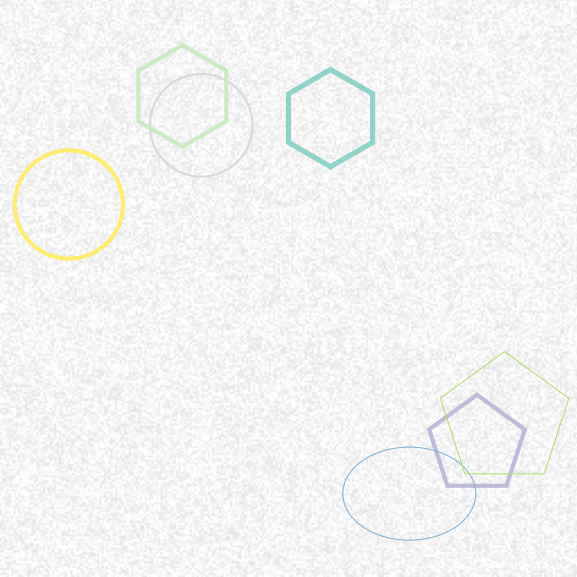[{"shape": "hexagon", "thickness": 2.5, "radius": 0.42, "center": [0.572, 0.795]}, {"shape": "pentagon", "thickness": 2, "radius": 0.44, "center": [0.826, 0.228]}, {"shape": "oval", "thickness": 0.5, "radius": 0.58, "center": [0.709, 0.144]}, {"shape": "pentagon", "thickness": 0.5, "radius": 0.58, "center": [0.874, 0.273]}, {"shape": "circle", "thickness": 1, "radius": 0.44, "center": [0.348, 0.782]}, {"shape": "hexagon", "thickness": 2, "radius": 0.44, "center": [0.316, 0.833]}, {"shape": "circle", "thickness": 2, "radius": 0.47, "center": [0.119, 0.645]}]